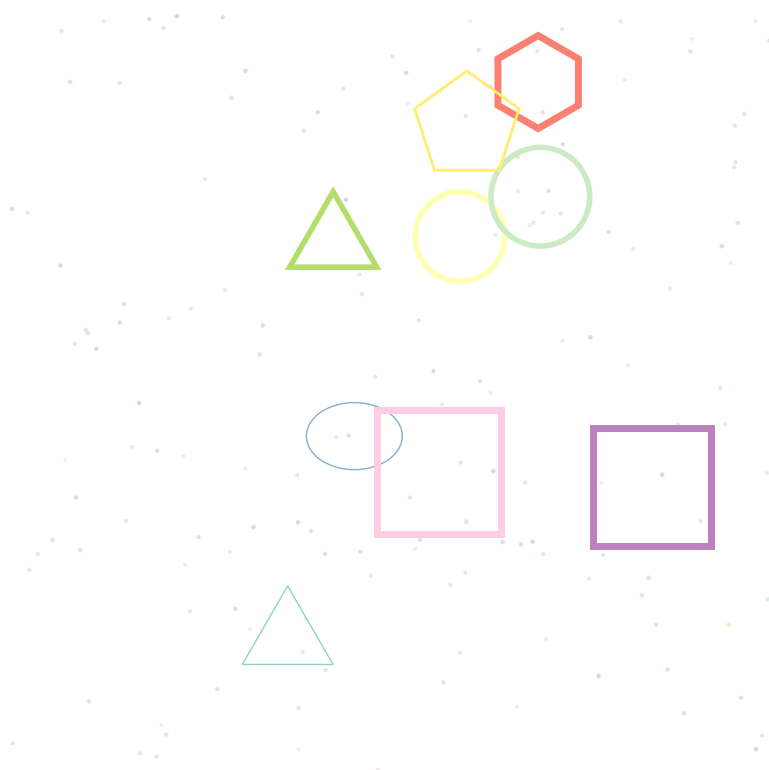[{"shape": "triangle", "thickness": 0.5, "radius": 0.34, "center": [0.374, 0.171]}, {"shape": "circle", "thickness": 2, "radius": 0.29, "center": [0.597, 0.693]}, {"shape": "hexagon", "thickness": 2.5, "radius": 0.3, "center": [0.699, 0.893]}, {"shape": "oval", "thickness": 0.5, "radius": 0.31, "center": [0.46, 0.434]}, {"shape": "triangle", "thickness": 2, "radius": 0.33, "center": [0.433, 0.686]}, {"shape": "square", "thickness": 2.5, "radius": 0.4, "center": [0.57, 0.387]}, {"shape": "square", "thickness": 2.5, "radius": 0.38, "center": [0.847, 0.368]}, {"shape": "circle", "thickness": 2, "radius": 0.32, "center": [0.702, 0.745]}, {"shape": "pentagon", "thickness": 1, "radius": 0.36, "center": [0.606, 0.837]}]